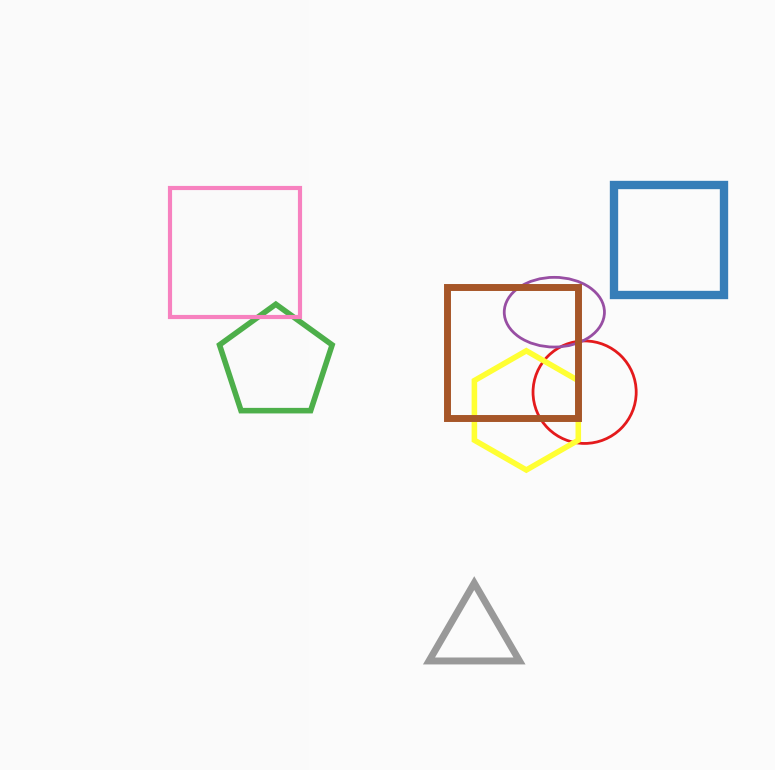[{"shape": "circle", "thickness": 1, "radius": 0.33, "center": [0.754, 0.491]}, {"shape": "square", "thickness": 3, "radius": 0.36, "center": [0.863, 0.688]}, {"shape": "pentagon", "thickness": 2, "radius": 0.38, "center": [0.356, 0.528]}, {"shape": "oval", "thickness": 1, "radius": 0.32, "center": [0.715, 0.595]}, {"shape": "hexagon", "thickness": 2, "radius": 0.39, "center": [0.679, 0.467]}, {"shape": "square", "thickness": 2.5, "radius": 0.42, "center": [0.661, 0.542]}, {"shape": "square", "thickness": 1.5, "radius": 0.42, "center": [0.303, 0.672]}, {"shape": "triangle", "thickness": 2.5, "radius": 0.34, "center": [0.612, 0.175]}]